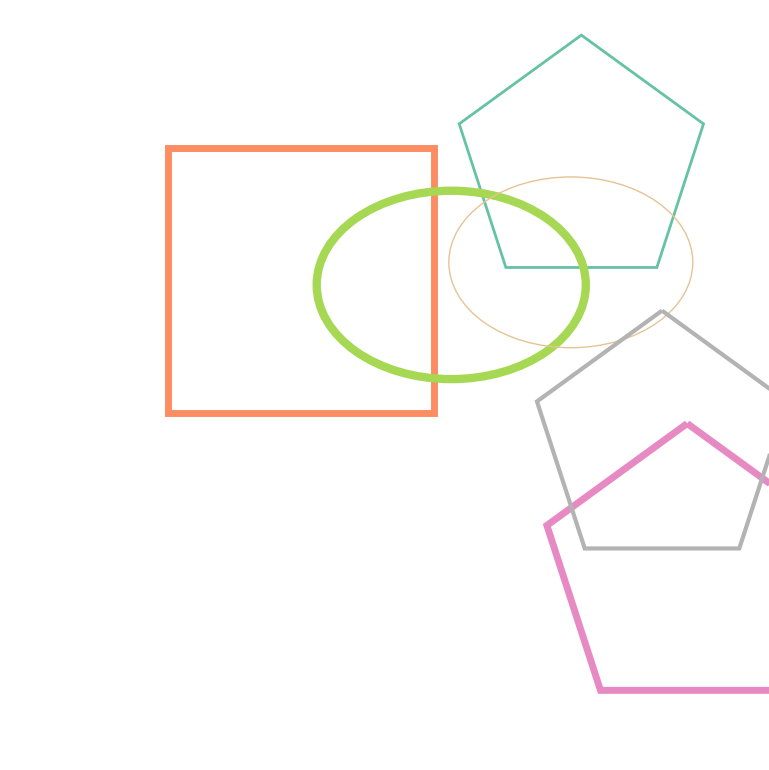[{"shape": "pentagon", "thickness": 1, "radius": 0.83, "center": [0.755, 0.788]}, {"shape": "square", "thickness": 2.5, "radius": 0.86, "center": [0.391, 0.636]}, {"shape": "pentagon", "thickness": 2.5, "radius": 0.96, "center": [0.892, 0.258]}, {"shape": "oval", "thickness": 3, "radius": 0.87, "center": [0.586, 0.63]}, {"shape": "oval", "thickness": 0.5, "radius": 0.79, "center": [0.741, 0.659]}, {"shape": "pentagon", "thickness": 1.5, "radius": 0.85, "center": [0.86, 0.426]}]